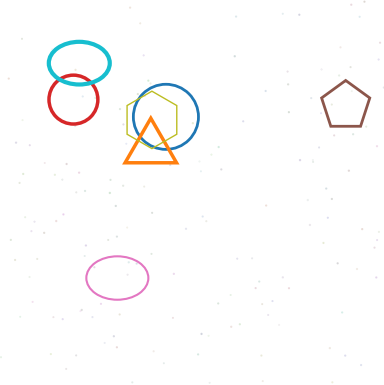[{"shape": "circle", "thickness": 2, "radius": 0.42, "center": [0.431, 0.697]}, {"shape": "triangle", "thickness": 2.5, "radius": 0.39, "center": [0.392, 0.616]}, {"shape": "circle", "thickness": 2.5, "radius": 0.32, "center": [0.191, 0.741]}, {"shape": "pentagon", "thickness": 2, "radius": 0.33, "center": [0.898, 0.725]}, {"shape": "oval", "thickness": 1.5, "radius": 0.4, "center": [0.305, 0.278]}, {"shape": "hexagon", "thickness": 1, "radius": 0.37, "center": [0.395, 0.689]}, {"shape": "oval", "thickness": 3, "radius": 0.4, "center": [0.206, 0.836]}]